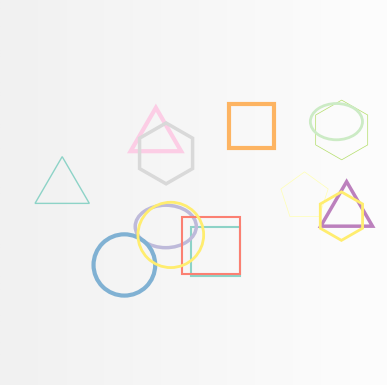[{"shape": "square", "thickness": 1.5, "radius": 0.31, "center": [0.556, 0.347]}, {"shape": "triangle", "thickness": 1, "radius": 0.4, "center": [0.16, 0.512]}, {"shape": "pentagon", "thickness": 0.5, "radius": 0.32, "center": [0.786, 0.489]}, {"shape": "oval", "thickness": 2.5, "radius": 0.39, "center": [0.428, 0.412]}, {"shape": "square", "thickness": 1.5, "radius": 0.37, "center": [0.545, 0.362]}, {"shape": "circle", "thickness": 3, "radius": 0.4, "center": [0.321, 0.312]}, {"shape": "square", "thickness": 3, "radius": 0.29, "center": [0.65, 0.673]}, {"shape": "hexagon", "thickness": 0.5, "radius": 0.39, "center": [0.882, 0.662]}, {"shape": "triangle", "thickness": 3, "radius": 0.38, "center": [0.402, 0.645]}, {"shape": "hexagon", "thickness": 2.5, "radius": 0.4, "center": [0.429, 0.602]}, {"shape": "triangle", "thickness": 2.5, "radius": 0.39, "center": [0.894, 0.451]}, {"shape": "oval", "thickness": 2, "radius": 0.34, "center": [0.868, 0.684]}, {"shape": "circle", "thickness": 2, "radius": 0.42, "center": [0.441, 0.39]}, {"shape": "hexagon", "thickness": 2, "radius": 0.32, "center": [0.881, 0.439]}]